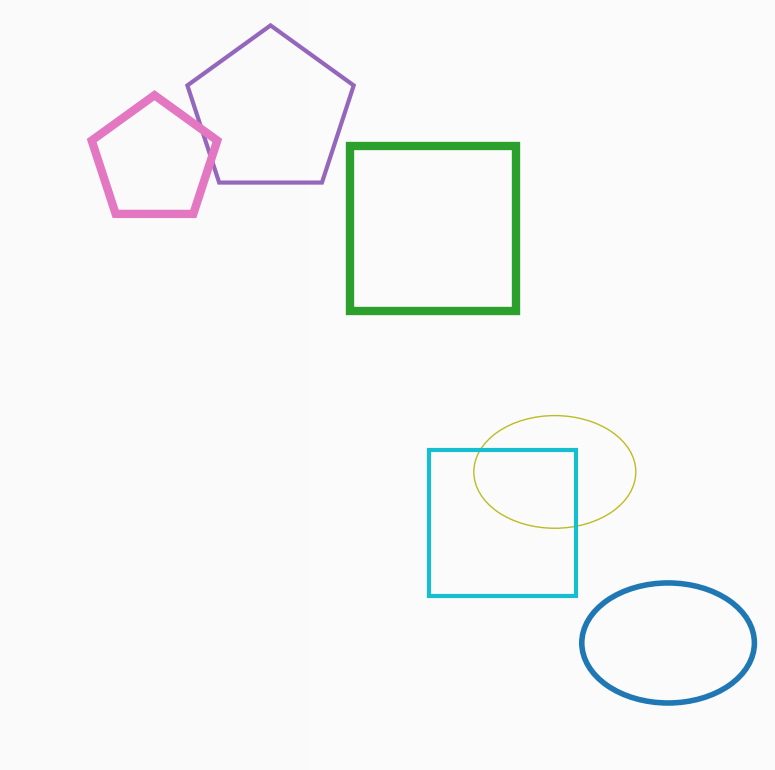[{"shape": "oval", "thickness": 2, "radius": 0.56, "center": [0.862, 0.165]}, {"shape": "square", "thickness": 3, "radius": 0.54, "center": [0.559, 0.703]}, {"shape": "pentagon", "thickness": 1.5, "radius": 0.56, "center": [0.349, 0.854]}, {"shape": "pentagon", "thickness": 3, "radius": 0.43, "center": [0.199, 0.791]}, {"shape": "oval", "thickness": 0.5, "radius": 0.52, "center": [0.716, 0.387]}, {"shape": "square", "thickness": 1.5, "radius": 0.47, "center": [0.648, 0.321]}]